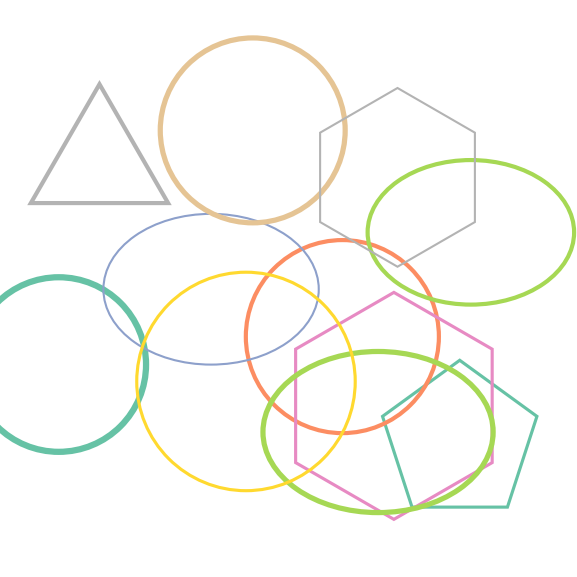[{"shape": "circle", "thickness": 3, "radius": 0.76, "center": [0.102, 0.368]}, {"shape": "pentagon", "thickness": 1.5, "radius": 0.7, "center": [0.796, 0.235]}, {"shape": "circle", "thickness": 2, "radius": 0.84, "center": [0.593, 0.416]}, {"shape": "oval", "thickness": 1, "radius": 0.93, "center": [0.366, 0.498]}, {"shape": "hexagon", "thickness": 1.5, "radius": 0.98, "center": [0.682, 0.296]}, {"shape": "oval", "thickness": 2, "radius": 0.89, "center": [0.815, 0.597]}, {"shape": "oval", "thickness": 2.5, "radius": 1.0, "center": [0.655, 0.251]}, {"shape": "circle", "thickness": 1.5, "radius": 0.95, "center": [0.426, 0.339]}, {"shape": "circle", "thickness": 2.5, "radius": 0.8, "center": [0.438, 0.773]}, {"shape": "hexagon", "thickness": 1, "radius": 0.77, "center": [0.688, 0.692]}, {"shape": "triangle", "thickness": 2, "radius": 0.69, "center": [0.172, 0.716]}]